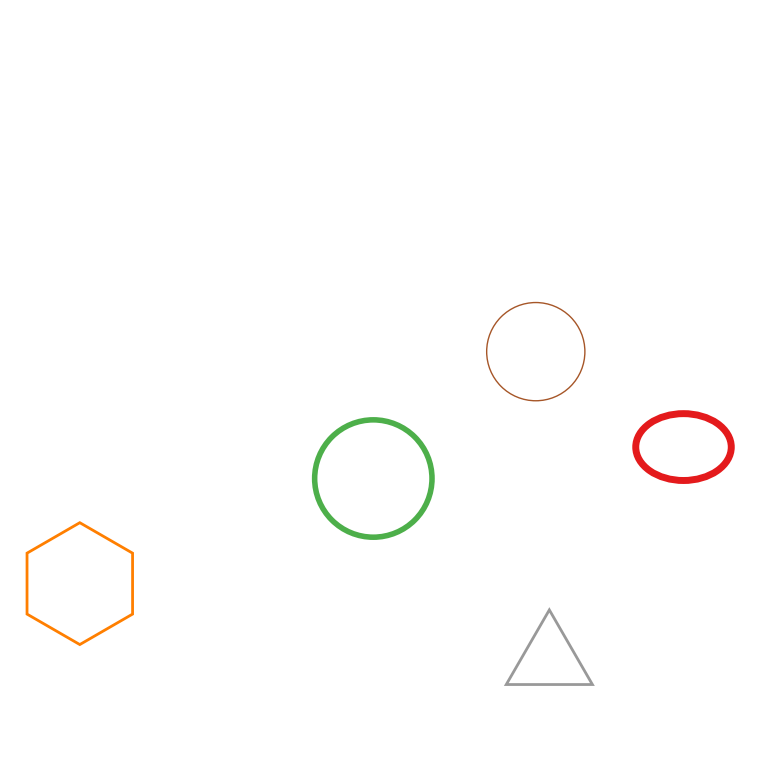[{"shape": "oval", "thickness": 2.5, "radius": 0.31, "center": [0.888, 0.419]}, {"shape": "circle", "thickness": 2, "radius": 0.38, "center": [0.485, 0.379]}, {"shape": "hexagon", "thickness": 1, "radius": 0.4, "center": [0.104, 0.242]}, {"shape": "circle", "thickness": 0.5, "radius": 0.32, "center": [0.696, 0.543]}, {"shape": "triangle", "thickness": 1, "radius": 0.32, "center": [0.713, 0.143]}]